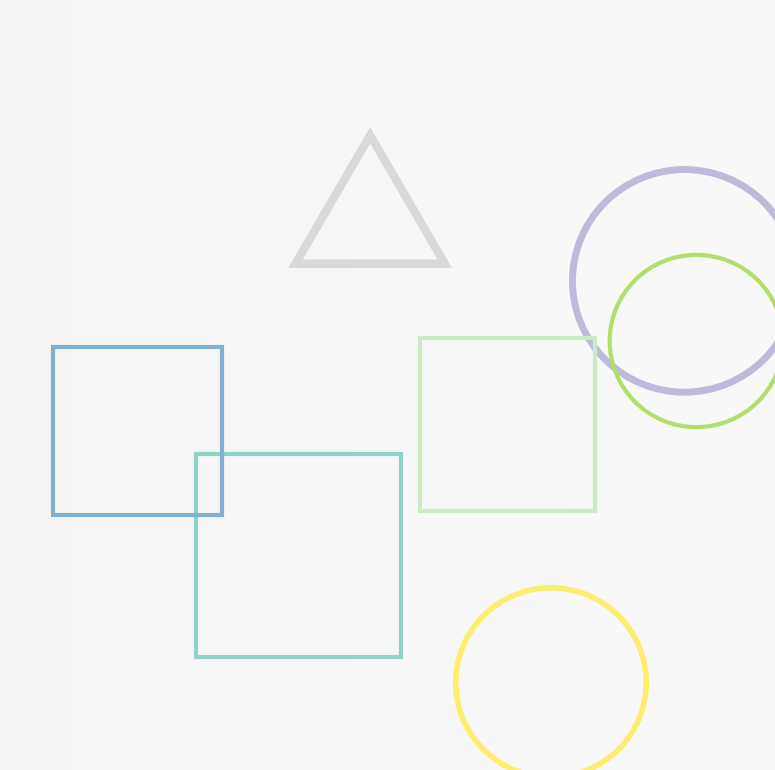[{"shape": "square", "thickness": 1.5, "radius": 0.66, "center": [0.385, 0.279]}, {"shape": "circle", "thickness": 2.5, "radius": 0.72, "center": [0.883, 0.635]}, {"shape": "square", "thickness": 1.5, "radius": 0.55, "center": [0.178, 0.441]}, {"shape": "circle", "thickness": 1.5, "radius": 0.56, "center": [0.899, 0.557]}, {"shape": "triangle", "thickness": 3, "radius": 0.56, "center": [0.478, 0.713]}, {"shape": "square", "thickness": 1.5, "radius": 0.56, "center": [0.655, 0.449]}, {"shape": "circle", "thickness": 2, "radius": 0.61, "center": [0.711, 0.114]}]